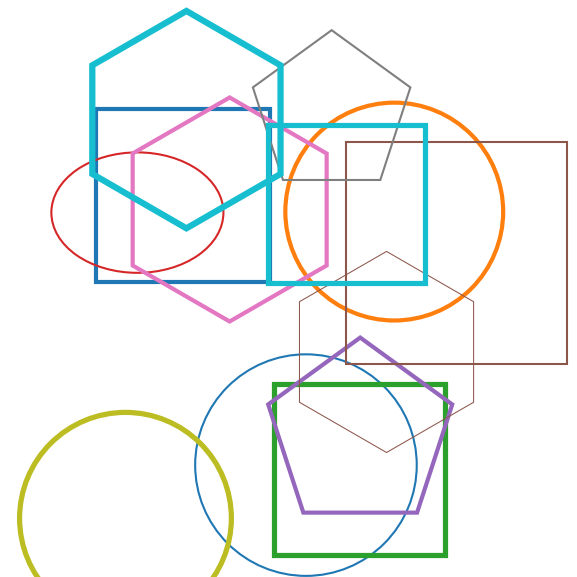[{"shape": "circle", "thickness": 1, "radius": 0.96, "center": [0.53, 0.194]}, {"shape": "square", "thickness": 2, "radius": 0.75, "center": [0.317, 0.66]}, {"shape": "circle", "thickness": 2, "radius": 0.94, "center": [0.683, 0.633]}, {"shape": "square", "thickness": 2.5, "radius": 0.74, "center": [0.623, 0.186]}, {"shape": "oval", "thickness": 1, "radius": 0.74, "center": [0.238, 0.631]}, {"shape": "pentagon", "thickness": 2, "radius": 0.84, "center": [0.624, 0.247]}, {"shape": "square", "thickness": 1, "radius": 0.96, "center": [0.79, 0.561]}, {"shape": "hexagon", "thickness": 0.5, "radius": 0.87, "center": [0.669, 0.39]}, {"shape": "hexagon", "thickness": 2, "radius": 0.97, "center": [0.398, 0.636]}, {"shape": "pentagon", "thickness": 1, "radius": 0.72, "center": [0.574, 0.803]}, {"shape": "circle", "thickness": 2.5, "radius": 0.92, "center": [0.217, 0.102]}, {"shape": "square", "thickness": 2.5, "radius": 0.68, "center": [0.6, 0.646]}, {"shape": "hexagon", "thickness": 3, "radius": 0.94, "center": [0.323, 0.792]}]